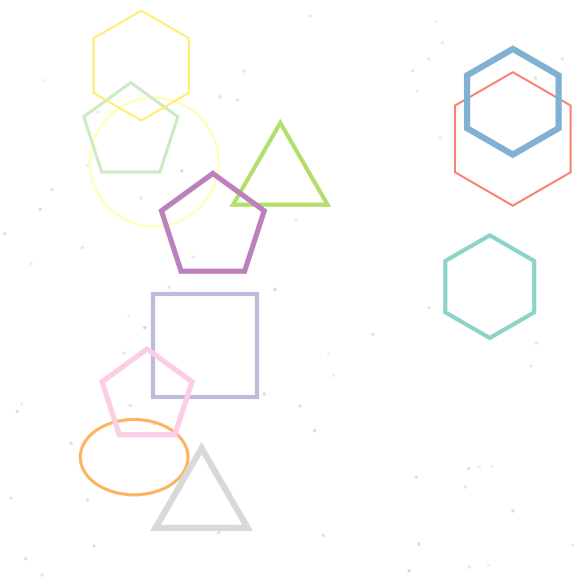[{"shape": "hexagon", "thickness": 2, "radius": 0.44, "center": [0.848, 0.503]}, {"shape": "circle", "thickness": 1, "radius": 0.56, "center": [0.267, 0.718]}, {"shape": "square", "thickness": 2, "radius": 0.45, "center": [0.355, 0.401]}, {"shape": "hexagon", "thickness": 1, "radius": 0.58, "center": [0.888, 0.759]}, {"shape": "hexagon", "thickness": 3, "radius": 0.46, "center": [0.888, 0.823]}, {"shape": "oval", "thickness": 1.5, "radius": 0.47, "center": [0.232, 0.208]}, {"shape": "triangle", "thickness": 2, "radius": 0.47, "center": [0.485, 0.692]}, {"shape": "pentagon", "thickness": 2.5, "radius": 0.41, "center": [0.255, 0.313]}, {"shape": "triangle", "thickness": 3, "radius": 0.46, "center": [0.349, 0.131]}, {"shape": "pentagon", "thickness": 2.5, "radius": 0.47, "center": [0.369, 0.605]}, {"shape": "pentagon", "thickness": 1.5, "radius": 0.43, "center": [0.226, 0.771]}, {"shape": "hexagon", "thickness": 1, "radius": 0.48, "center": [0.245, 0.886]}]